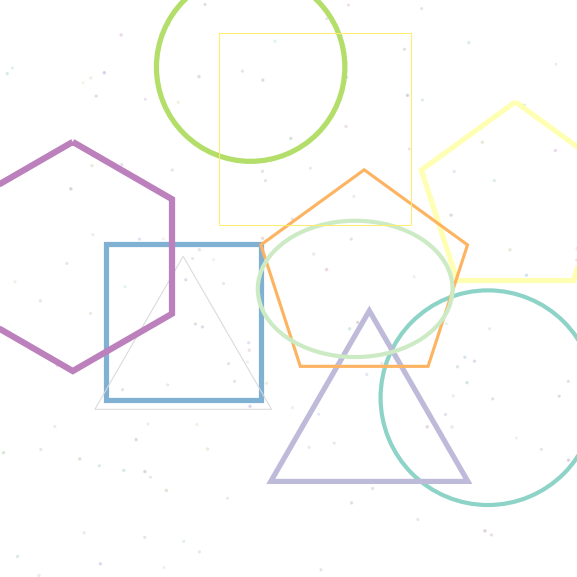[{"shape": "circle", "thickness": 2, "radius": 0.93, "center": [0.845, 0.31]}, {"shape": "pentagon", "thickness": 2.5, "radius": 0.86, "center": [0.892, 0.652]}, {"shape": "triangle", "thickness": 2.5, "radius": 0.99, "center": [0.64, 0.264]}, {"shape": "square", "thickness": 2.5, "radius": 0.67, "center": [0.318, 0.442]}, {"shape": "pentagon", "thickness": 1.5, "radius": 0.94, "center": [0.631, 0.517]}, {"shape": "circle", "thickness": 2.5, "radius": 0.82, "center": [0.434, 0.883]}, {"shape": "triangle", "thickness": 0.5, "radius": 0.88, "center": [0.317, 0.379]}, {"shape": "hexagon", "thickness": 3, "radius": 0.99, "center": [0.126, 0.555]}, {"shape": "oval", "thickness": 2, "radius": 0.84, "center": [0.615, 0.499]}, {"shape": "square", "thickness": 0.5, "radius": 0.83, "center": [0.545, 0.776]}]